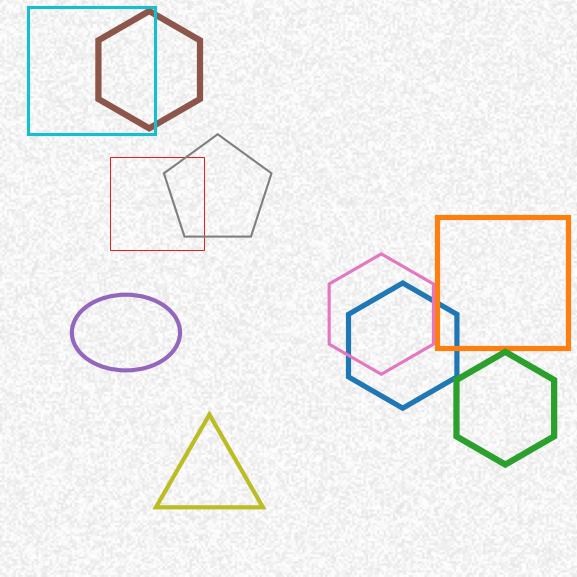[{"shape": "hexagon", "thickness": 2.5, "radius": 0.54, "center": [0.697, 0.401]}, {"shape": "square", "thickness": 2.5, "radius": 0.57, "center": [0.87, 0.51]}, {"shape": "hexagon", "thickness": 3, "radius": 0.49, "center": [0.875, 0.292]}, {"shape": "square", "thickness": 0.5, "radius": 0.41, "center": [0.271, 0.647]}, {"shape": "oval", "thickness": 2, "radius": 0.47, "center": [0.218, 0.423]}, {"shape": "hexagon", "thickness": 3, "radius": 0.51, "center": [0.258, 0.878]}, {"shape": "hexagon", "thickness": 1.5, "radius": 0.52, "center": [0.66, 0.455]}, {"shape": "pentagon", "thickness": 1, "radius": 0.49, "center": [0.377, 0.669]}, {"shape": "triangle", "thickness": 2, "radius": 0.54, "center": [0.363, 0.174]}, {"shape": "square", "thickness": 1.5, "radius": 0.55, "center": [0.158, 0.876]}]